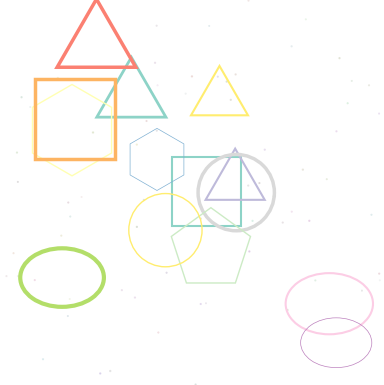[{"shape": "triangle", "thickness": 2, "radius": 0.52, "center": [0.341, 0.748]}, {"shape": "square", "thickness": 1.5, "radius": 0.44, "center": [0.536, 0.503]}, {"shape": "hexagon", "thickness": 1, "radius": 0.59, "center": [0.187, 0.662]}, {"shape": "triangle", "thickness": 1.5, "radius": 0.44, "center": [0.611, 0.525]}, {"shape": "triangle", "thickness": 2.5, "radius": 0.59, "center": [0.251, 0.884]}, {"shape": "hexagon", "thickness": 0.5, "radius": 0.4, "center": [0.408, 0.586]}, {"shape": "square", "thickness": 2.5, "radius": 0.52, "center": [0.195, 0.691]}, {"shape": "oval", "thickness": 3, "radius": 0.54, "center": [0.161, 0.279]}, {"shape": "oval", "thickness": 1.5, "radius": 0.57, "center": [0.855, 0.211]}, {"shape": "circle", "thickness": 2.5, "radius": 0.5, "center": [0.614, 0.5]}, {"shape": "oval", "thickness": 0.5, "radius": 0.46, "center": [0.873, 0.11]}, {"shape": "pentagon", "thickness": 1, "radius": 0.54, "center": [0.548, 0.352]}, {"shape": "circle", "thickness": 1, "radius": 0.48, "center": [0.43, 0.402]}, {"shape": "triangle", "thickness": 1.5, "radius": 0.43, "center": [0.57, 0.743]}]